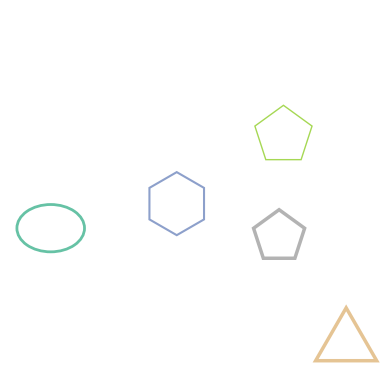[{"shape": "oval", "thickness": 2, "radius": 0.44, "center": [0.132, 0.407]}, {"shape": "hexagon", "thickness": 1.5, "radius": 0.41, "center": [0.459, 0.471]}, {"shape": "pentagon", "thickness": 1, "radius": 0.39, "center": [0.736, 0.648]}, {"shape": "triangle", "thickness": 2.5, "radius": 0.46, "center": [0.899, 0.109]}, {"shape": "pentagon", "thickness": 2.5, "radius": 0.35, "center": [0.725, 0.386]}]